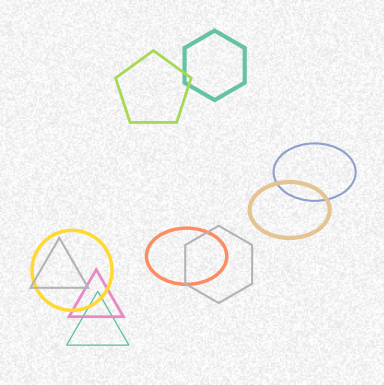[{"shape": "triangle", "thickness": 1, "radius": 0.47, "center": [0.254, 0.15]}, {"shape": "hexagon", "thickness": 3, "radius": 0.45, "center": [0.557, 0.83]}, {"shape": "oval", "thickness": 2.5, "radius": 0.52, "center": [0.485, 0.334]}, {"shape": "oval", "thickness": 1.5, "radius": 0.53, "center": [0.817, 0.553]}, {"shape": "triangle", "thickness": 2, "radius": 0.41, "center": [0.25, 0.218]}, {"shape": "pentagon", "thickness": 2, "radius": 0.52, "center": [0.398, 0.765]}, {"shape": "circle", "thickness": 2.5, "radius": 0.52, "center": [0.187, 0.298]}, {"shape": "oval", "thickness": 3, "radius": 0.52, "center": [0.752, 0.455]}, {"shape": "triangle", "thickness": 1.5, "radius": 0.43, "center": [0.154, 0.296]}, {"shape": "hexagon", "thickness": 1.5, "radius": 0.5, "center": [0.568, 0.313]}]